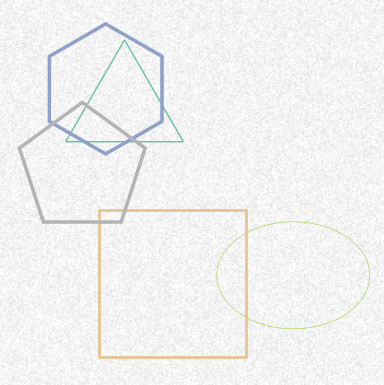[{"shape": "triangle", "thickness": 1, "radius": 0.88, "center": [0.323, 0.72]}, {"shape": "hexagon", "thickness": 2.5, "radius": 0.84, "center": [0.274, 0.769]}, {"shape": "oval", "thickness": 0.5, "radius": 0.99, "center": [0.762, 0.285]}, {"shape": "square", "thickness": 2, "radius": 0.95, "center": [0.448, 0.263]}, {"shape": "pentagon", "thickness": 2.5, "radius": 0.86, "center": [0.214, 0.562]}]